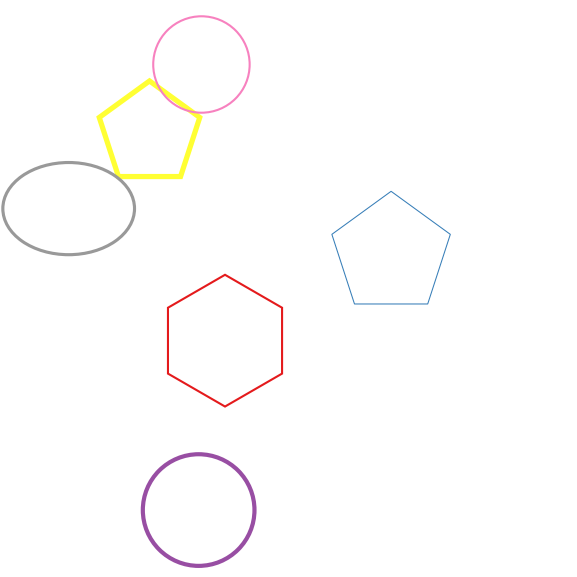[{"shape": "hexagon", "thickness": 1, "radius": 0.57, "center": [0.39, 0.409]}, {"shape": "pentagon", "thickness": 0.5, "radius": 0.54, "center": [0.677, 0.56]}, {"shape": "circle", "thickness": 2, "radius": 0.48, "center": [0.344, 0.116]}, {"shape": "pentagon", "thickness": 2.5, "radius": 0.46, "center": [0.259, 0.767]}, {"shape": "circle", "thickness": 1, "radius": 0.42, "center": [0.349, 0.887]}, {"shape": "oval", "thickness": 1.5, "radius": 0.57, "center": [0.119, 0.638]}]